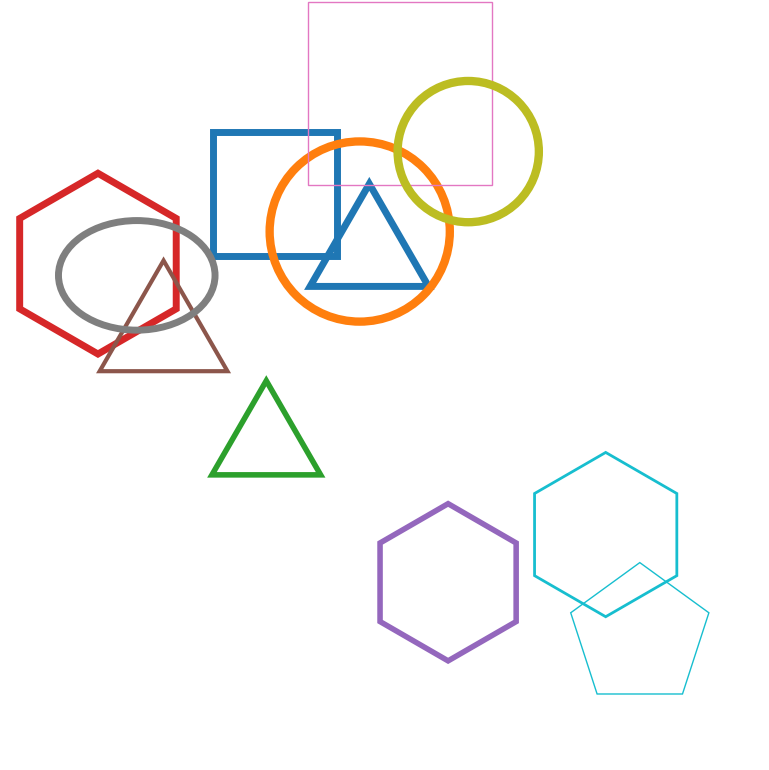[{"shape": "square", "thickness": 2.5, "radius": 0.4, "center": [0.357, 0.748]}, {"shape": "triangle", "thickness": 2.5, "radius": 0.44, "center": [0.48, 0.672]}, {"shape": "circle", "thickness": 3, "radius": 0.59, "center": [0.467, 0.699]}, {"shape": "triangle", "thickness": 2, "radius": 0.41, "center": [0.346, 0.424]}, {"shape": "hexagon", "thickness": 2.5, "radius": 0.59, "center": [0.127, 0.658]}, {"shape": "hexagon", "thickness": 2, "radius": 0.51, "center": [0.582, 0.244]}, {"shape": "triangle", "thickness": 1.5, "radius": 0.48, "center": [0.212, 0.566]}, {"shape": "square", "thickness": 0.5, "radius": 0.6, "center": [0.519, 0.878]}, {"shape": "oval", "thickness": 2.5, "radius": 0.51, "center": [0.178, 0.642]}, {"shape": "circle", "thickness": 3, "radius": 0.46, "center": [0.608, 0.803]}, {"shape": "hexagon", "thickness": 1, "radius": 0.53, "center": [0.787, 0.306]}, {"shape": "pentagon", "thickness": 0.5, "radius": 0.47, "center": [0.831, 0.175]}]